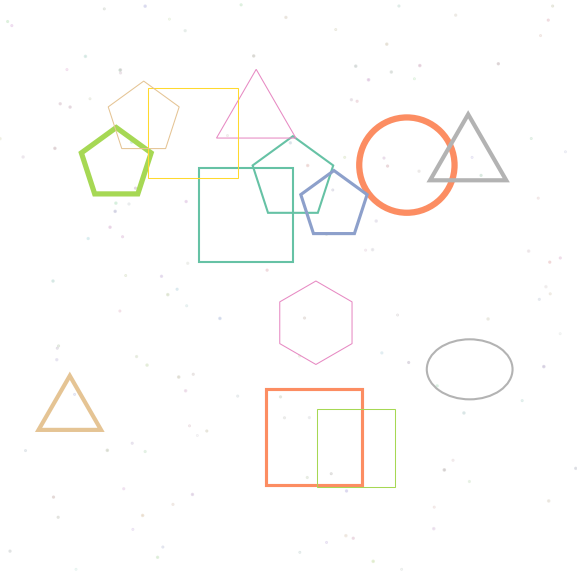[{"shape": "pentagon", "thickness": 1, "radius": 0.37, "center": [0.507, 0.69]}, {"shape": "square", "thickness": 1, "radius": 0.41, "center": [0.426, 0.627]}, {"shape": "square", "thickness": 1.5, "radius": 0.42, "center": [0.544, 0.243]}, {"shape": "circle", "thickness": 3, "radius": 0.41, "center": [0.705, 0.713]}, {"shape": "pentagon", "thickness": 1.5, "radius": 0.3, "center": [0.578, 0.643]}, {"shape": "triangle", "thickness": 0.5, "radius": 0.4, "center": [0.444, 0.8]}, {"shape": "hexagon", "thickness": 0.5, "radius": 0.36, "center": [0.547, 0.44]}, {"shape": "square", "thickness": 0.5, "radius": 0.33, "center": [0.616, 0.223]}, {"shape": "pentagon", "thickness": 2.5, "radius": 0.32, "center": [0.201, 0.715]}, {"shape": "square", "thickness": 0.5, "radius": 0.39, "center": [0.334, 0.769]}, {"shape": "triangle", "thickness": 2, "radius": 0.31, "center": [0.121, 0.286]}, {"shape": "pentagon", "thickness": 0.5, "radius": 0.32, "center": [0.249, 0.794]}, {"shape": "triangle", "thickness": 2, "radius": 0.38, "center": [0.811, 0.725]}, {"shape": "oval", "thickness": 1, "radius": 0.37, "center": [0.813, 0.36]}]